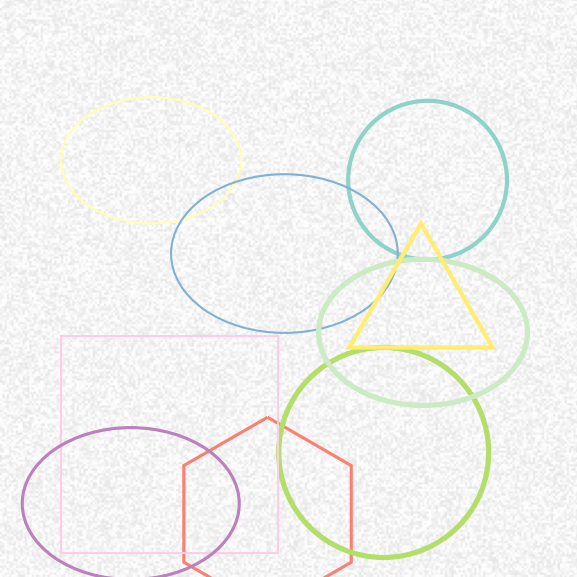[{"shape": "circle", "thickness": 2, "radius": 0.69, "center": [0.74, 0.687]}, {"shape": "oval", "thickness": 1, "radius": 0.78, "center": [0.262, 0.722]}, {"shape": "hexagon", "thickness": 1.5, "radius": 0.84, "center": [0.463, 0.109]}, {"shape": "oval", "thickness": 1, "radius": 0.98, "center": [0.492, 0.56]}, {"shape": "circle", "thickness": 2.5, "radius": 0.91, "center": [0.664, 0.216]}, {"shape": "square", "thickness": 1, "radius": 0.94, "center": [0.293, 0.23]}, {"shape": "oval", "thickness": 1.5, "radius": 0.94, "center": [0.226, 0.127]}, {"shape": "oval", "thickness": 2.5, "radius": 0.9, "center": [0.733, 0.424]}, {"shape": "triangle", "thickness": 2, "radius": 0.72, "center": [0.729, 0.469]}]